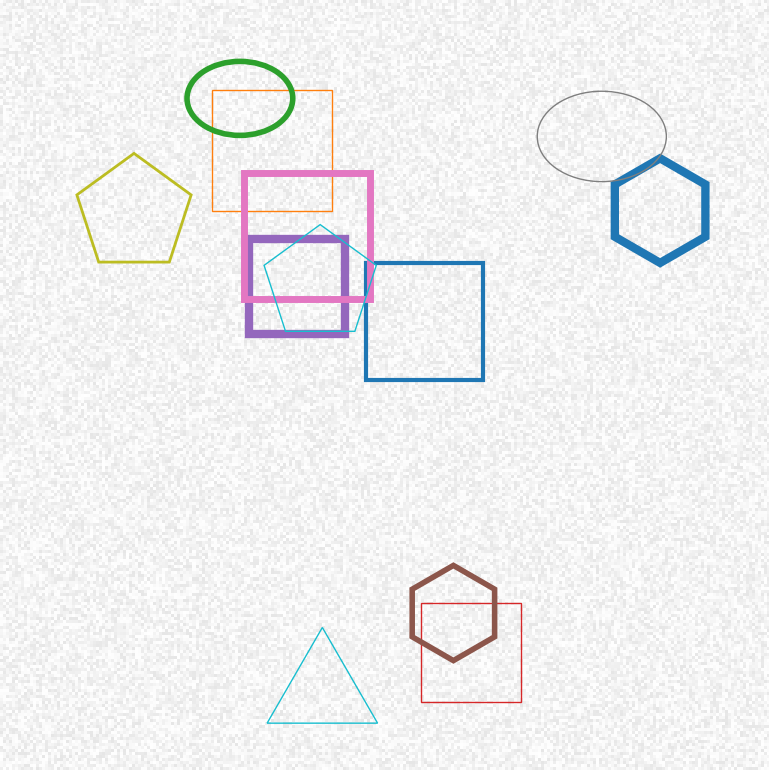[{"shape": "hexagon", "thickness": 3, "radius": 0.34, "center": [0.857, 0.726]}, {"shape": "square", "thickness": 1.5, "radius": 0.38, "center": [0.551, 0.583]}, {"shape": "square", "thickness": 0.5, "radius": 0.39, "center": [0.353, 0.804]}, {"shape": "oval", "thickness": 2, "radius": 0.34, "center": [0.312, 0.872]}, {"shape": "square", "thickness": 0.5, "radius": 0.32, "center": [0.612, 0.153]}, {"shape": "square", "thickness": 3, "radius": 0.31, "center": [0.385, 0.628]}, {"shape": "hexagon", "thickness": 2, "radius": 0.31, "center": [0.589, 0.204]}, {"shape": "square", "thickness": 2.5, "radius": 0.41, "center": [0.399, 0.694]}, {"shape": "oval", "thickness": 0.5, "radius": 0.42, "center": [0.782, 0.823]}, {"shape": "pentagon", "thickness": 1, "radius": 0.39, "center": [0.174, 0.723]}, {"shape": "pentagon", "thickness": 0.5, "radius": 0.38, "center": [0.416, 0.632]}, {"shape": "triangle", "thickness": 0.5, "radius": 0.41, "center": [0.419, 0.102]}]